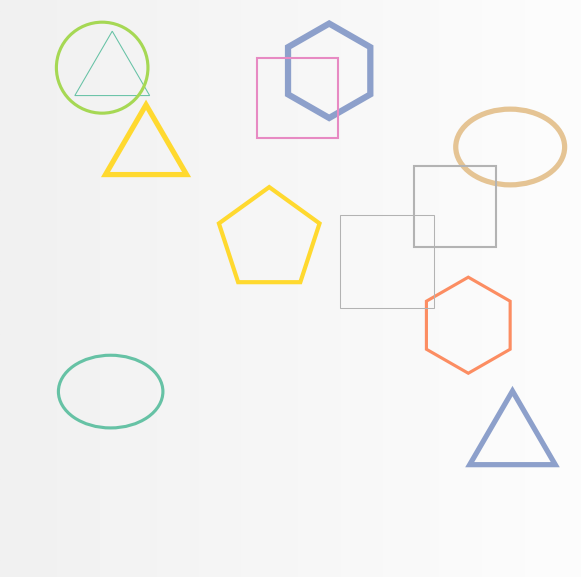[{"shape": "oval", "thickness": 1.5, "radius": 0.45, "center": [0.19, 0.321]}, {"shape": "triangle", "thickness": 0.5, "radius": 0.37, "center": [0.193, 0.871]}, {"shape": "hexagon", "thickness": 1.5, "radius": 0.42, "center": [0.806, 0.436]}, {"shape": "hexagon", "thickness": 3, "radius": 0.41, "center": [0.566, 0.877]}, {"shape": "triangle", "thickness": 2.5, "radius": 0.42, "center": [0.882, 0.237]}, {"shape": "square", "thickness": 1, "radius": 0.35, "center": [0.512, 0.829]}, {"shape": "circle", "thickness": 1.5, "radius": 0.39, "center": [0.176, 0.882]}, {"shape": "pentagon", "thickness": 2, "radius": 0.46, "center": [0.463, 0.584]}, {"shape": "triangle", "thickness": 2.5, "radius": 0.4, "center": [0.251, 0.737]}, {"shape": "oval", "thickness": 2.5, "radius": 0.47, "center": [0.878, 0.745]}, {"shape": "square", "thickness": 0.5, "radius": 0.4, "center": [0.665, 0.546]}, {"shape": "square", "thickness": 1, "radius": 0.35, "center": [0.783, 0.642]}]